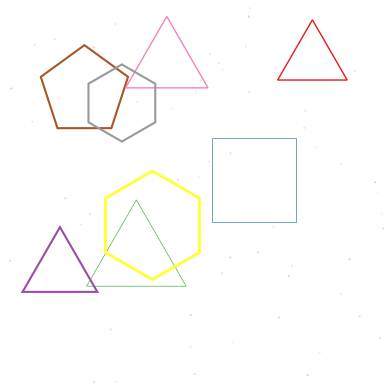[{"shape": "triangle", "thickness": 1, "radius": 0.52, "center": [0.811, 0.844]}, {"shape": "square", "thickness": 0.5, "radius": 0.55, "center": [0.659, 0.532]}, {"shape": "triangle", "thickness": 0.5, "radius": 0.75, "center": [0.354, 0.331]}, {"shape": "triangle", "thickness": 1.5, "radius": 0.56, "center": [0.156, 0.298]}, {"shape": "hexagon", "thickness": 2, "radius": 0.7, "center": [0.396, 0.415]}, {"shape": "pentagon", "thickness": 1.5, "radius": 0.6, "center": [0.219, 0.764]}, {"shape": "triangle", "thickness": 1, "radius": 0.62, "center": [0.433, 0.834]}, {"shape": "hexagon", "thickness": 1.5, "radius": 0.5, "center": [0.317, 0.732]}]